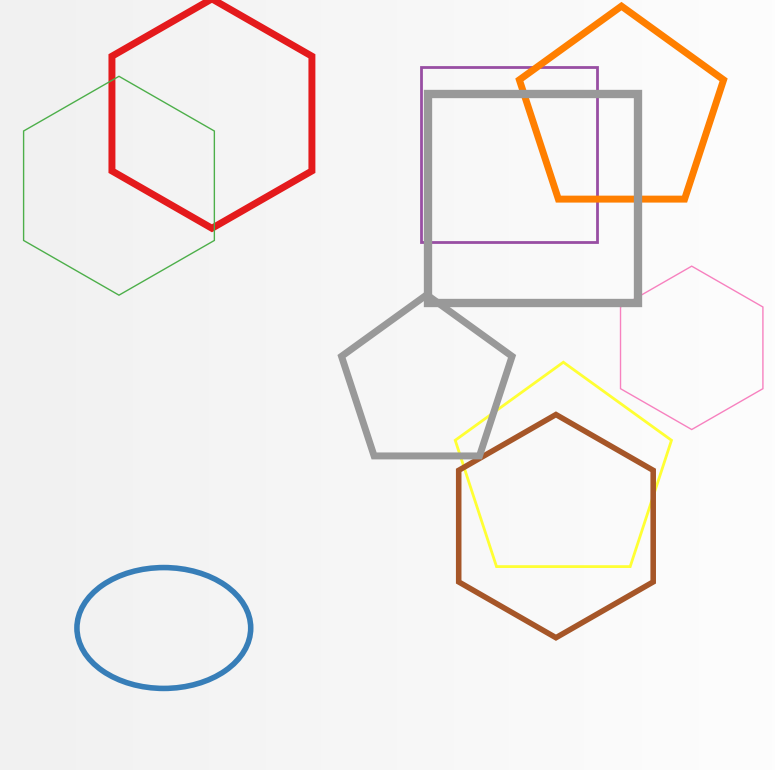[{"shape": "hexagon", "thickness": 2.5, "radius": 0.74, "center": [0.273, 0.853]}, {"shape": "oval", "thickness": 2, "radius": 0.56, "center": [0.211, 0.184]}, {"shape": "hexagon", "thickness": 0.5, "radius": 0.71, "center": [0.154, 0.759]}, {"shape": "square", "thickness": 1, "radius": 0.57, "center": [0.656, 0.799]}, {"shape": "pentagon", "thickness": 2.5, "radius": 0.69, "center": [0.802, 0.853]}, {"shape": "pentagon", "thickness": 1, "radius": 0.73, "center": [0.727, 0.383]}, {"shape": "hexagon", "thickness": 2, "radius": 0.72, "center": [0.717, 0.317]}, {"shape": "hexagon", "thickness": 0.5, "radius": 0.53, "center": [0.893, 0.548]}, {"shape": "pentagon", "thickness": 2.5, "radius": 0.58, "center": [0.551, 0.501]}, {"shape": "square", "thickness": 3, "radius": 0.68, "center": [0.688, 0.742]}]